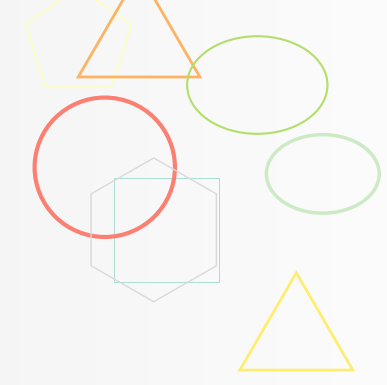[{"shape": "square", "thickness": 0.5, "radius": 0.68, "center": [0.429, 0.401]}, {"shape": "pentagon", "thickness": 1, "radius": 0.72, "center": [0.202, 0.89]}, {"shape": "circle", "thickness": 3, "radius": 0.91, "center": [0.27, 0.566]}, {"shape": "triangle", "thickness": 2, "radius": 0.91, "center": [0.359, 0.891]}, {"shape": "oval", "thickness": 1.5, "radius": 0.91, "center": [0.664, 0.779]}, {"shape": "hexagon", "thickness": 1, "radius": 0.93, "center": [0.397, 0.403]}, {"shape": "oval", "thickness": 2.5, "radius": 0.73, "center": [0.833, 0.548]}, {"shape": "triangle", "thickness": 2, "radius": 0.84, "center": [0.765, 0.123]}]